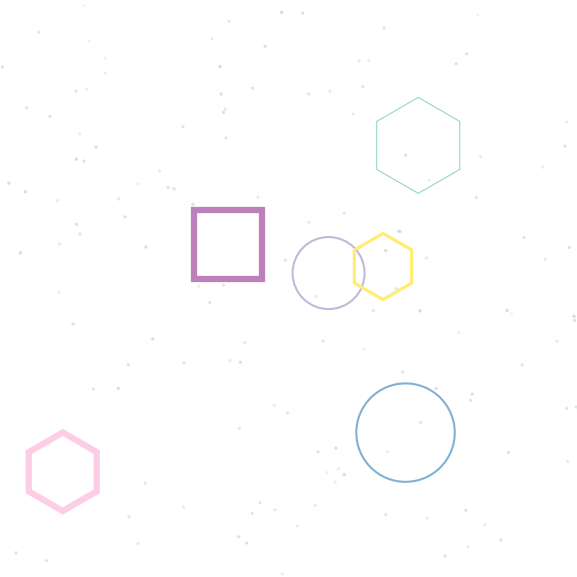[{"shape": "hexagon", "thickness": 0.5, "radius": 0.42, "center": [0.724, 0.747]}, {"shape": "circle", "thickness": 1, "radius": 0.31, "center": [0.569, 0.526]}, {"shape": "circle", "thickness": 1, "radius": 0.43, "center": [0.702, 0.25]}, {"shape": "hexagon", "thickness": 3, "radius": 0.34, "center": [0.109, 0.182]}, {"shape": "square", "thickness": 3, "radius": 0.3, "center": [0.395, 0.577]}, {"shape": "hexagon", "thickness": 1.5, "radius": 0.29, "center": [0.663, 0.538]}]